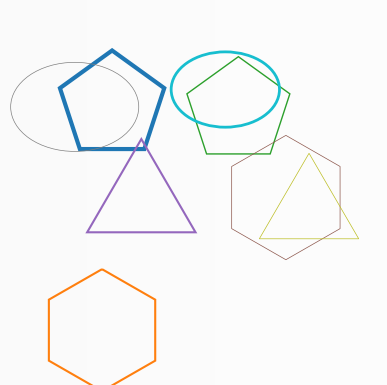[{"shape": "pentagon", "thickness": 3, "radius": 0.71, "center": [0.289, 0.727]}, {"shape": "hexagon", "thickness": 1.5, "radius": 0.79, "center": [0.263, 0.142]}, {"shape": "pentagon", "thickness": 1, "radius": 0.7, "center": [0.615, 0.713]}, {"shape": "triangle", "thickness": 1.5, "radius": 0.81, "center": [0.365, 0.477]}, {"shape": "hexagon", "thickness": 0.5, "radius": 0.81, "center": [0.738, 0.487]}, {"shape": "oval", "thickness": 0.5, "radius": 0.83, "center": [0.193, 0.722]}, {"shape": "triangle", "thickness": 0.5, "radius": 0.74, "center": [0.797, 0.454]}, {"shape": "oval", "thickness": 2, "radius": 0.7, "center": [0.581, 0.767]}]